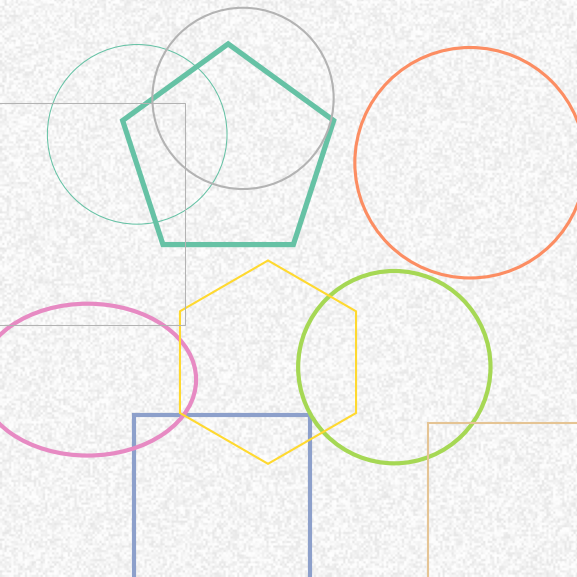[{"shape": "circle", "thickness": 0.5, "radius": 0.78, "center": [0.238, 0.766]}, {"shape": "pentagon", "thickness": 2.5, "radius": 0.96, "center": [0.395, 0.731]}, {"shape": "circle", "thickness": 1.5, "radius": 1.0, "center": [0.814, 0.717]}, {"shape": "square", "thickness": 2, "radius": 0.76, "center": [0.385, 0.128]}, {"shape": "oval", "thickness": 2, "radius": 0.94, "center": [0.152, 0.342]}, {"shape": "circle", "thickness": 2, "radius": 0.83, "center": [0.683, 0.363]}, {"shape": "hexagon", "thickness": 1, "radius": 0.88, "center": [0.464, 0.372]}, {"shape": "square", "thickness": 1, "radius": 0.75, "center": [0.891, 0.117]}, {"shape": "square", "thickness": 0.5, "radius": 0.97, "center": [0.127, 0.629]}, {"shape": "circle", "thickness": 1, "radius": 0.78, "center": [0.421, 0.829]}]